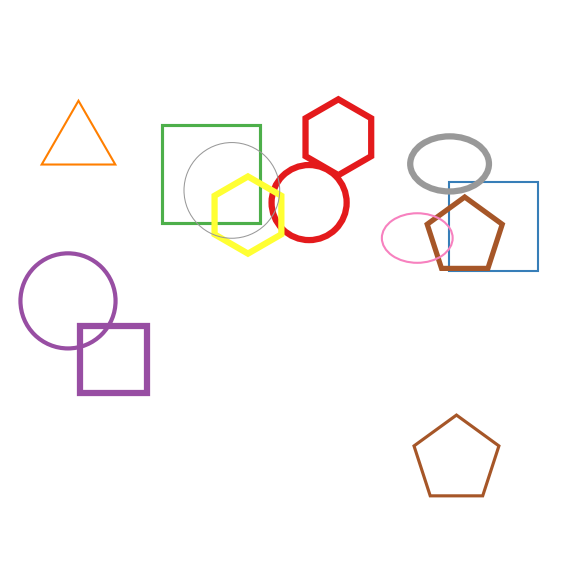[{"shape": "hexagon", "thickness": 3, "radius": 0.33, "center": [0.586, 0.762]}, {"shape": "circle", "thickness": 3, "radius": 0.32, "center": [0.535, 0.648]}, {"shape": "square", "thickness": 1, "radius": 0.39, "center": [0.855, 0.607]}, {"shape": "square", "thickness": 1.5, "radius": 0.42, "center": [0.365, 0.698]}, {"shape": "circle", "thickness": 2, "radius": 0.41, "center": [0.118, 0.478]}, {"shape": "square", "thickness": 3, "radius": 0.29, "center": [0.197, 0.376]}, {"shape": "triangle", "thickness": 1, "radius": 0.37, "center": [0.136, 0.751]}, {"shape": "hexagon", "thickness": 3, "radius": 0.33, "center": [0.429, 0.627]}, {"shape": "pentagon", "thickness": 2.5, "radius": 0.34, "center": [0.805, 0.59]}, {"shape": "pentagon", "thickness": 1.5, "radius": 0.39, "center": [0.79, 0.203]}, {"shape": "oval", "thickness": 1, "radius": 0.31, "center": [0.723, 0.587]}, {"shape": "oval", "thickness": 3, "radius": 0.34, "center": [0.779, 0.715]}, {"shape": "circle", "thickness": 0.5, "radius": 0.41, "center": [0.401, 0.669]}]